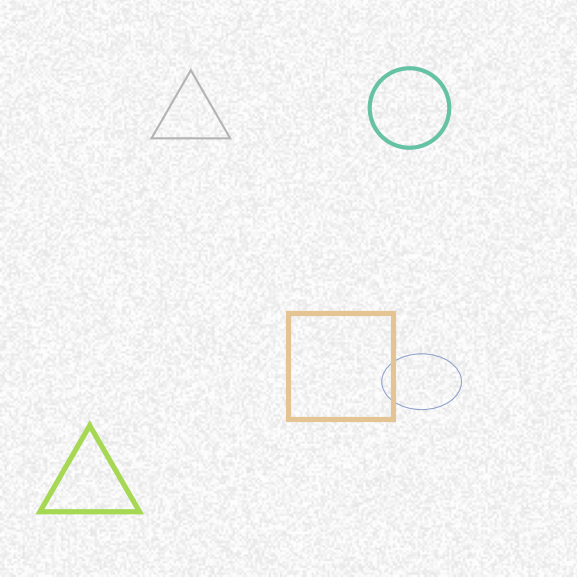[{"shape": "circle", "thickness": 2, "radius": 0.34, "center": [0.709, 0.812]}, {"shape": "oval", "thickness": 0.5, "radius": 0.35, "center": [0.73, 0.338]}, {"shape": "triangle", "thickness": 2.5, "radius": 0.5, "center": [0.155, 0.163]}, {"shape": "square", "thickness": 2.5, "radius": 0.46, "center": [0.589, 0.365]}, {"shape": "triangle", "thickness": 1, "radius": 0.39, "center": [0.33, 0.799]}]